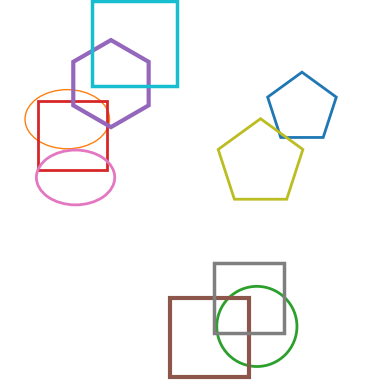[{"shape": "pentagon", "thickness": 2, "radius": 0.47, "center": [0.784, 0.719]}, {"shape": "oval", "thickness": 1, "radius": 0.55, "center": [0.175, 0.69]}, {"shape": "circle", "thickness": 2, "radius": 0.52, "center": [0.667, 0.152]}, {"shape": "square", "thickness": 2, "radius": 0.44, "center": [0.188, 0.648]}, {"shape": "hexagon", "thickness": 3, "radius": 0.57, "center": [0.288, 0.783]}, {"shape": "square", "thickness": 3, "radius": 0.51, "center": [0.544, 0.123]}, {"shape": "oval", "thickness": 2, "radius": 0.51, "center": [0.196, 0.539]}, {"shape": "square", "thickness": 2.5, "radius": 0.46, "center": [0.647, 0.226]}, {"shape": "pentagon", "thickness": 2, "radius": 0.58, "center": [0.677, 0.576]}, {"shape": "square", "thickness": 2.5, "radius": 0.55, "center": [0.35, 0.887]}]